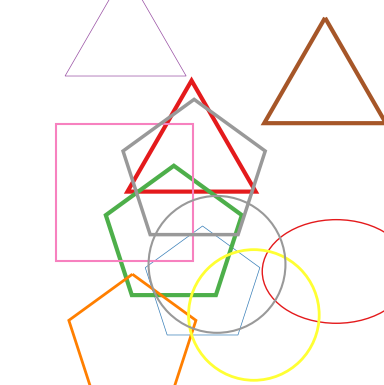[{"shape": "oval", "thickness": 1, "radius": 0.96, "center": [0.873, 0.295]}, {"shape": "triangle", "thickness": 3, "radius": 0.96, "center": [0.498, 0.598]}, {"shape": "pentagon", "thickness": 0.5, "radius": 0.78, "center": [0.526, 0.256]}, {"shape": "pentagon", "thickness": 3, "radius": 0.93, "center": [0.452, 0.384]}, {"shape": "triangle", "thickness": 0.5, "radius": 0.91, "center": [0.326, 0.893]}, {"shape": "pentagon", "thickness": 2, "radius": 0.87, "center": [0.344, 0.114]}, {"shape": "circle", "thickness": 2, "radius": 0.85, "center": [0.659, 0.182]}, {"shape": "triangle", "thickness": 3, "radius": 0.91, "center": [0.844, 0.771]}, {"shape": "square", "thickness": 1.5, "radius": 0.89, "center": [0.324, 0.499]}, {"shape": "circle", "thickness": 1.5, "radius": 0.89, "center": [0.564, 0.313]}, {"shape": "pentagon", "thickness": 2.5, "radius": 0.97, "center": [0.504, 0.548]}]